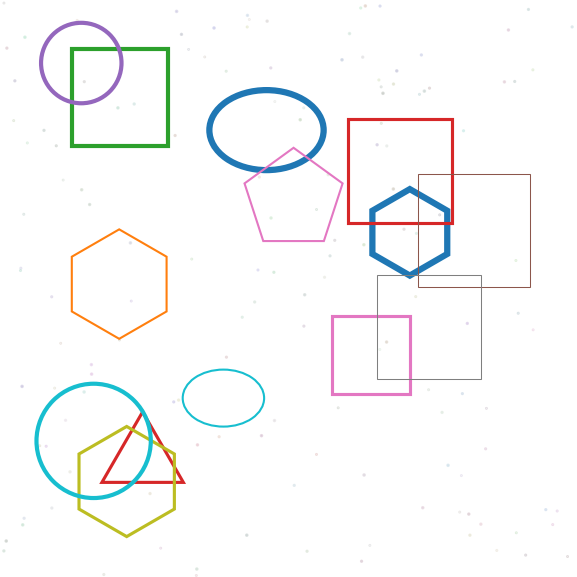[{"shape": "oval", "thickness": 3, "radius": 0.49, "center": [0.461, 0.774]}, {"shape": "hexagon", "thickness": 3, "radius": 0.37, "center": [0.71, 0.597]}, {"shape": "hexagon", "thickness": 1, "radius": 0.47, "center": [0.206, 0.507]}, {"shape": "square", "thickness": 2, "radius": 0.42, "center": [0.208, 0.831]}, {"shape": "square", "thickness": 1.5, "radius": 0.45, "center": [0.692, 0.703]}, {"shape": "triangle", "thickness": 1.5, "radius": 0.41, "center": [0.247, 0.205]}, {"shape": "circle", "thickness": 2, "radius": 0.35, "center": [0.141, 0.89]}, {"shape": "square", "thickness": 0.5, "radius": 0.49, "center": [0.821, 0.6]}, {"shape": "square", "thickness": 1.5, "radius": 0.34, "center": [0.642, 0.385]}, {"shape": "pentagon", "thickness": 1, "radius": 0.45, "center": [0.508, 0.654]}, {"shape": "square", "thickness": 0.5, "radius": 0.45, "center": [0.743, 0.433]}, {"shape": "hexagon", "thickness": 1.5, "radius": 0.48, "center": [0.219, 0.165]}, {"shape": "circle", "thickness": 2, "radius": 0.49, "center": [0.162, 0.236]}, {"shape": "oval", "thickness": 1, "radius": 0.35, "center": [0.387, 0.31]}]